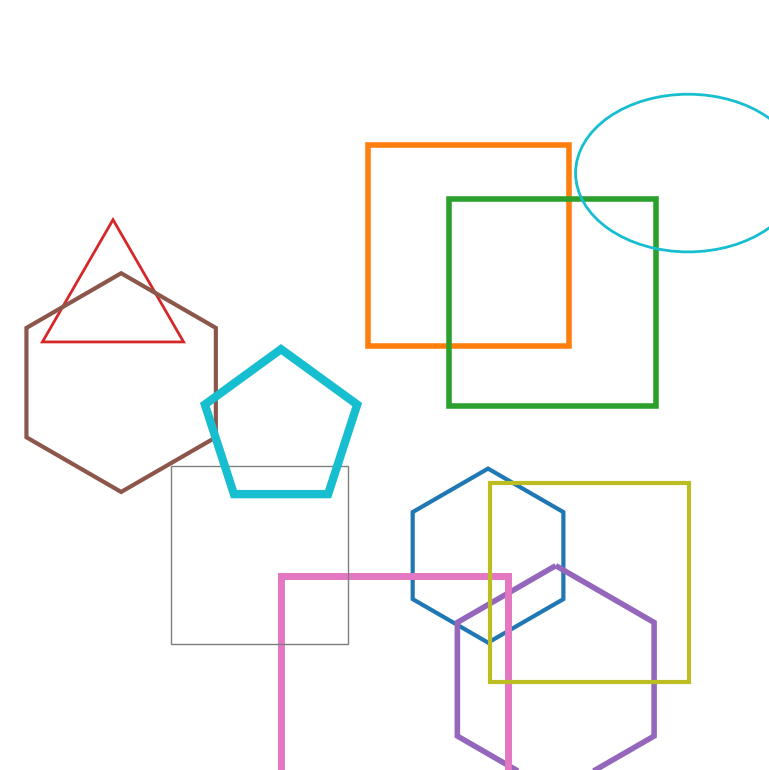[{"shape": "hexagon", "thickness": 1.5, "radius": 0.56, "center": [0.634, 0.278]}, {"shape": "square", "thickness": 2, "radius": 0.65, "center": [0.608, 0.681]}, {"shape": "square", "thickness": 2, "radius": 0.67, "center": [0.718, 0.607]}, {"shape": "triangle", "thickness": 1, "radius": 0.53, "center": [0.147, 0.609]}, {"shape": "hexagon", "thickness": 2, "radius": 0.74, "center": [0.722, 0.118]}, {"shape": "hexagon", "thickness": 1.5, "radius": 0.71, "center": [0.157, 0.503]}, {"shape": "square", "thickness": 2.5, "radius": 0.74, "center": [0.512, 0.105]}, {"shape": "square", "thickness": 0.5, "radius": 0.58, "center": [0.337, 0.279]}, {"shape": "square", "thickness": 1.5, "radius": 0.65, "center": [0.766, 0.244]}, {"shape": "pentagon", "thickness": 3, "radius": 0.52, "center": [0.365, 0.442]}, {"shape": "oval", "thickness": 1, "radius": 0.73, "center": [0.894, 0.775]}]